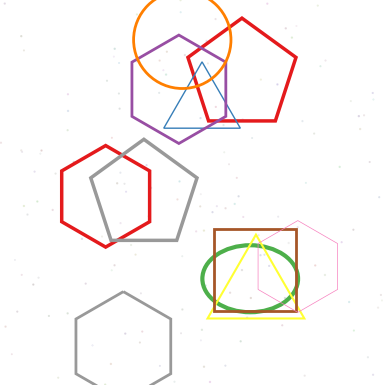[{"shape": "pentagon", "thickness": 2.5, "radius": 0.74, "center": [0.628, 0.805]}, {"shape": "hexagon", "thickness": 2.5, "radius": 0.66, "center": [0.274, 0.49]}, {"shape": "triangle", "thickness": 1, "radius": 0.57, "center": [0.525, 0.724]}, {"shape": "oval", "thickness": 3, "radius": 0.62, "center": [0.65, 0.276]}, {"shape": "hexagon", "thickness": 2, "radius": 0.7, "center": [0.465, 0.768]}, {"shape": "circle", "thickness": 2, "radius": 0.63, "center": [0.473, 0.897]}, {"shape": "triangle", "thickness": 1.5, "radius": 0.73, "center": [0.665, 0.245]}, {"shape": "square", "thickness": 2, "radius": 0.53, "center": [0.662, 0.299]}, {"shape": "hexagon", "thickness": 0.5, "radius": 0.6, "center": [0.774, 0.308]}, {"shape": "hexagon", "thickness": 2, "radius": 0.71, "center": [0.32, 0.1]}, {"shape": "pentagon", "thickness": 2.5, "radius": 0.73, "center": [0.374, 0.493]}]